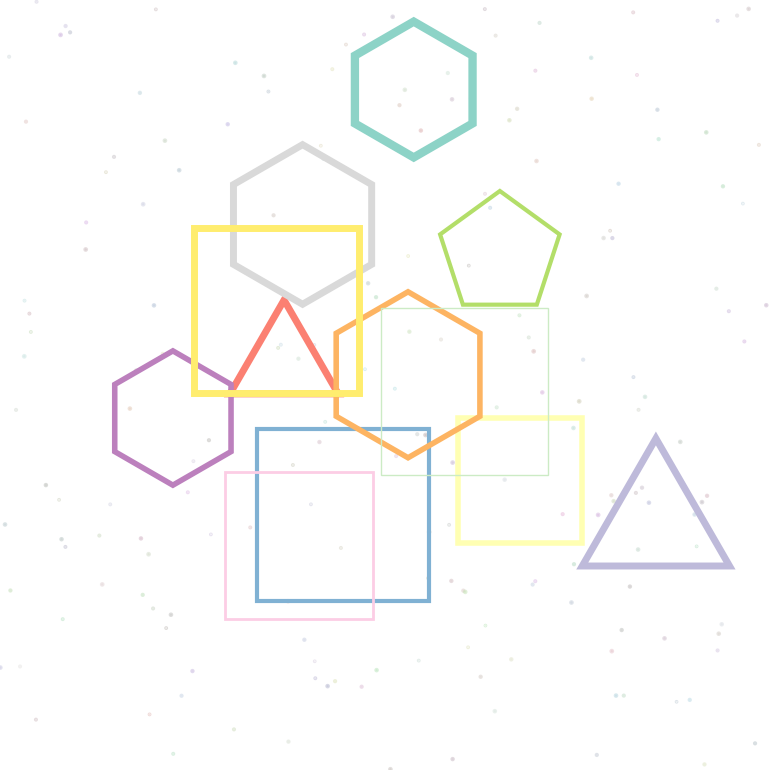[{"shape": "hexagon", "thickness": 3, "radius": 0.44, "center": [0.537, 0.884]}, {"shape": "square", "thickness": 2, "radius": 0.4, "center": [0.675, 0.376]}, {"shape": "triangle", "thickness": 2.5, "radius": 0.55, "center": [0.852, 0.32]}, {"shape": "triangle", "thickness": 2.5, "radius": 0.41, "center": [0.369, 0.529]}, {"shape": "square", "thickness": 1.5, "radius": 0.56, "center": [0.446, 0.331]}, {"shape": "hexagon", "thickness": 2, "radius": 0.54, "center": [0.53, 0.513]}, {"shape": "pentagon", "thickness": 1.5, "radius": 0.41, "center": [0.649, 0.67]}, {"shape": "square", "thickness": 1, "radius": 0.48, "center": [0.388, 0.292]}, {"shape": "hexagon", "thickness": 2.5, "radius": 0.52, "center": [0.393, 0.708]}, {"shape": "hexagon", "thickness": 2, "radius": 0.44, "center": [0.225, 0.457]}, {"shape": "square", "thickness": 0.5, "radius": 0.54, "center": [0.603, 0.491]}, {"shape": "square", "thickness": 2.5, "radius": 0.54, "center": [0.359, 0.597]}]